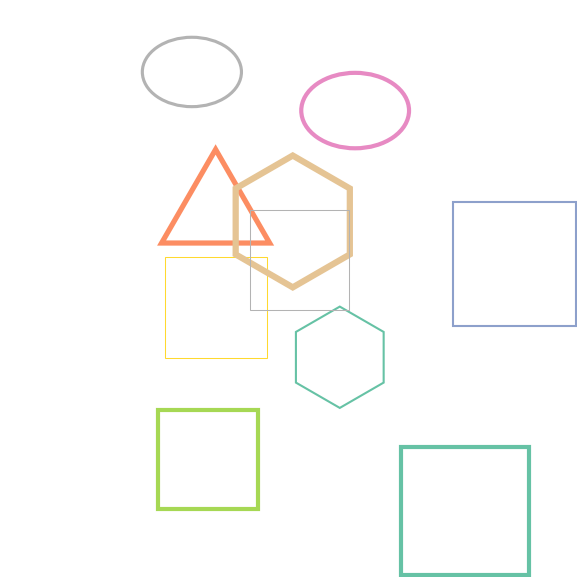[{"shape": "square", "thickness": 2, "radius": 0.56, "center": [0.806, 0.115]}, {"shape": "hexagon", "thickness": 1, "radius": 0.44, "center": [0.588, 0.38]}, {"shape": "triangle", "thickness": 2.5, "radius": 0.54, "center": [0.373, 0.632]}, {"shape": "square", "thickness": 1, "radius": 0.54, "center": [0.891, 0.542]}, {"shape": "oval", "thickness": 2, "radius": 0.47, "center": [0.615, 0.808]}, {"shape": "square", "thickness": 2, "radius": 0.43, "center": [0.36, 0.203]}, {"shape": "square", "thickness": 0.5, "radius": 0.44, "center": [0.374, 0.467]}, {"shape": "hexagon", "thickness": 3, "radius": 0.57, "center": [0.507, 0.616]}, {"shape": "square", "thickness": 0.5, "radius": 0.43, "center": [0.519, 0.549]}, {"shape": "oval", "thickness": 1.5, "radius": 0.43, "center": [0.332, 0.875]}]